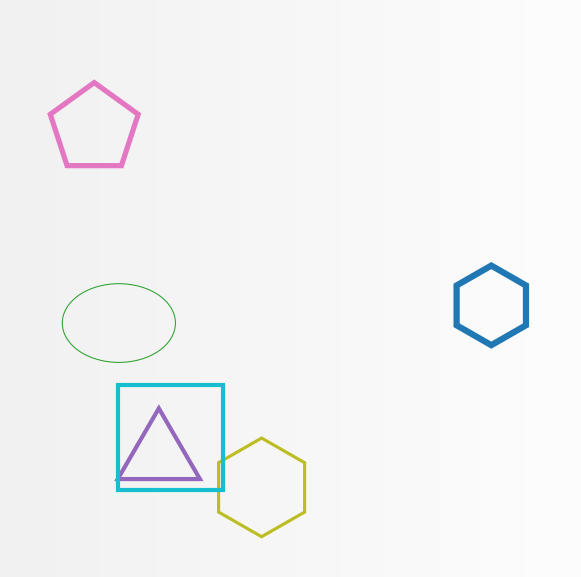[{"shape": "hexagon", "thickness": 3, "radius": 0.34, "center": [0.845, 0.47]}, {"shape": "oval", "thickness": 0.5, "radius": 0.49, "center": [0.204, 0.44]}, {"shape": "triangle", "thickness": 2, "radius": 0.41, "center": [0.273, 0.21]}, {"shape": "pentagon", "thickness": 2.5, "radius": 0.4, "center": [0.162, 0.777]}, {"shape": "hexagon", "thickness": 1.5, "radius": 0.43, "center": [0.45, 0.155]}, {"shape": "square", "thickness": 2, "radius": 0.45, "center": [0.293, 0.241]}]